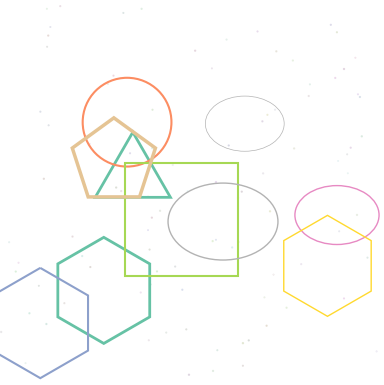[{"shape": "triangle", "thickness": 2, "radius": 0.56, "center": [0.345, 0.544]}, {"shape": "hexagon", "thickness": 2, "radius": 0.69, "center": [0.27, 0.246]}, {"shape": "circle", "thickness": 1.5, "radius": 0.58, "center": [0.33, 0.683]}, {"shape": "hexagon", "thickness": 1.5, "radius": 0.72, "center": [0.105, 0.161]}, {"shape": "oval", "thickness": 1, "radius": 0.55, "center": [0.875, 0.441]}, {"shape": "square", "thickness": 1.5, "radius": 0.73, "center": [0.472, 0.43]}, {"shape": "hexagon", "thickness": 1, "radius": 0.66, "center": [0.851, 0.309]}, {"shape": "pentagon", "thickness": 2.5, "radius": 0.57, "center": [0.296, 0.58]}, {"shape": "oval", "thickness": 1, "radius": 0.71, "center": [0.579, 0.425]}, {"shape": "oval", "thickness": 0.5, "radius": 0.51, "center": [0.636, 0.679]}]